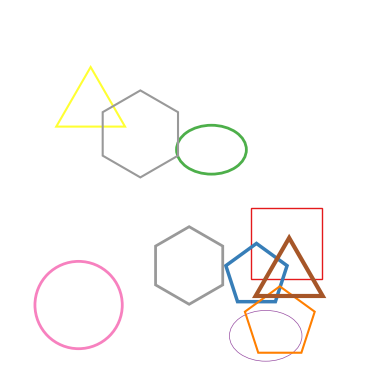[{"shape": "square", "thickness": 1, "radius": 0.46, "center": [0.743, 0.367]}, {"shape": "pentagon", "thickness": 2.5, "radius": 0.42, "center": [0.666, 0.284]}, {"shape": "oval", "thickness": 2, "radius": 0.45, "center": [0.549, 0.611]}, {"shape": "oval", "thickness": 0.5, "radius": 0.47, "center": [0.69, 0.128]}, {"shape": "pentagon", "thickness": 1.5, "radius": 0.48, "center": [0.727, 0.161]}, {"shape": "triangle", "thickness": 1.5, "radius": 0.52, "center": [0.235, 0.723]}, {"shape": "triangle", "thickness": 3, "radius": 0.5, "center": [0.751, 0.282]}, {"shape": "circle", "thickness": 2, "radius": 0.57, "center": [0.204, 0.208]}, {"shape": "hexagon", "thickness": 1.5, "radius": 0.56, "center": [0.365, 0.652]}, {"shape": "hexagon", "thickness": 2, "radius": 0.5, "center": [0.491, 0.31]}]